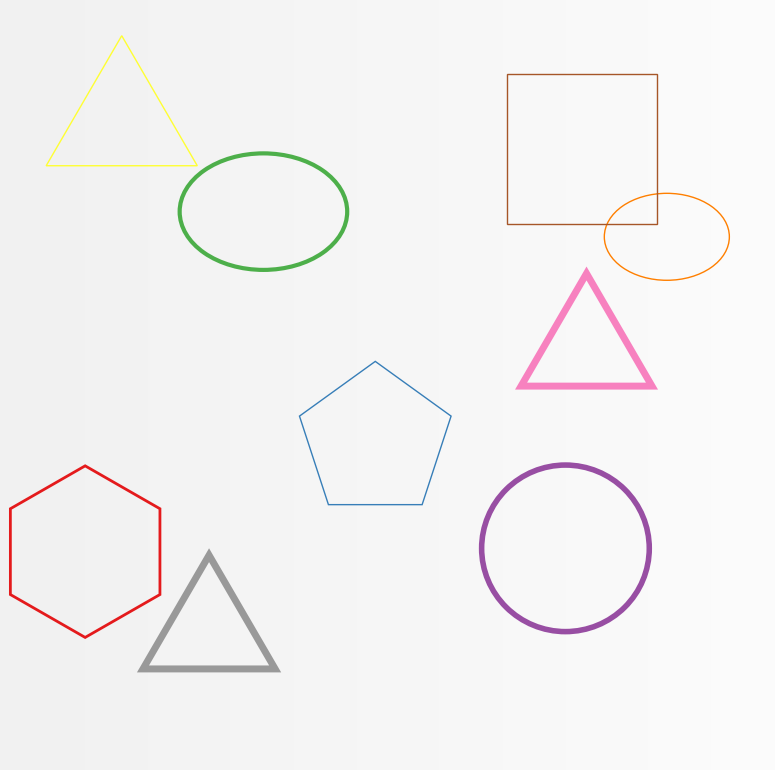[{"shape": "hexagon", "thickness": 1, "radius": 0.56, "center": [0.11, 0.284]}, {"shape": "pentagon", "thickness": 0.5, "radius": 0.51, "center": [0.484, 0.428]}, {"shape": "oval", "thickness": 1.5, "radius": 0.54, "center": [0.34, 0.725]}, {"shape": "circle", "thickness": 2, "radius": 0.54, "center": [0.73, 0.288]}, {"shape": "oval", "thickness": 0.5, "radius": 0.4, "center": [0.86, 0.692]}, {"shape": "triangle", "thickness": 0.5, "radius": 0.56, "center": [0.157, 0.841]}, {"shape": "square", "thickness": 0.5, "radius": 0.49, "center": [0.751, 0.806]}, {"shape": "triangle", "thickness": 2.5, "radius": 0.49, "center": [0.757, 0.547]}, {"shape": "triangle", "thickness": 2.5, "radius": 0.49, "center": [0.27, 0.181]}]